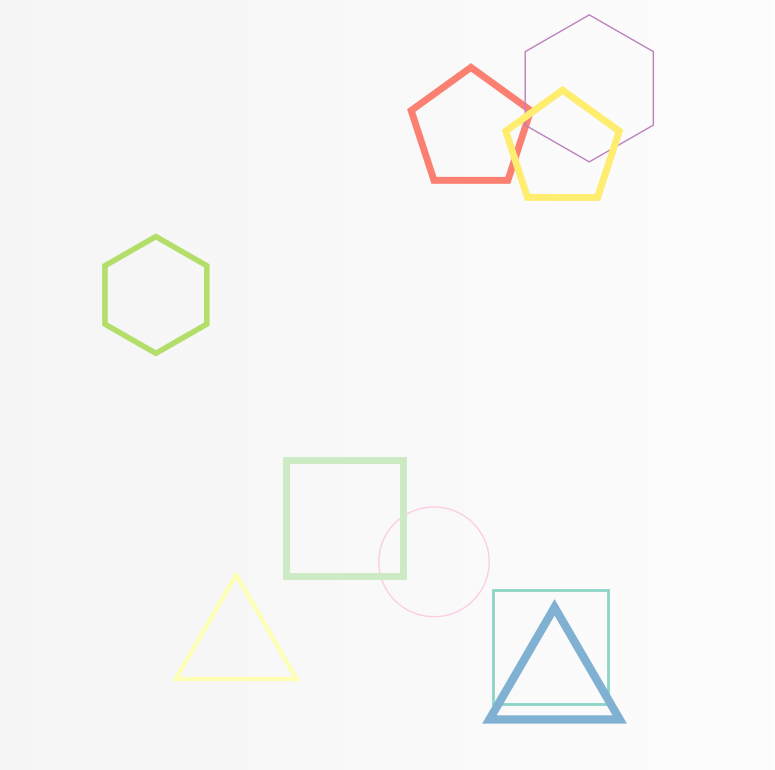[{"shape": "square", "thickness": 1, "radius": 0.37, "center": [0.711, 0.16]}, {"shape": "triangle", "thickness": 1.5, "radius": 0.45, "center": [0.305, 0.163]}, {"shape": "pentagon", "thickness": 2.5, "radius": 0.41, "center": [0.608, 0.831]}, {"shape": "triangle", "thickness": 3, "radius": 0.49, "center": [0.716, 0.114]}, {"shape": "hexagon", "thickness": 2, "radius": 0.38, "center": [0.201, 0.617]}, {"shape": "circle", "thickness": 0.5, "radius": 0.36, "center": [0.56, 0.27]}, {"shape": "hexagon", "thickness": 0.5, "radius": 0.48, "center": [0.76, 0.885]}, {"shape": "square", "thickness": 2.5, "radius": 0.38, "center": [0.445, 0.328]}, {"shape": "pentagon", "thickness": 2.5, "radius": 0.38, "center": [0.726, 0.806]}]